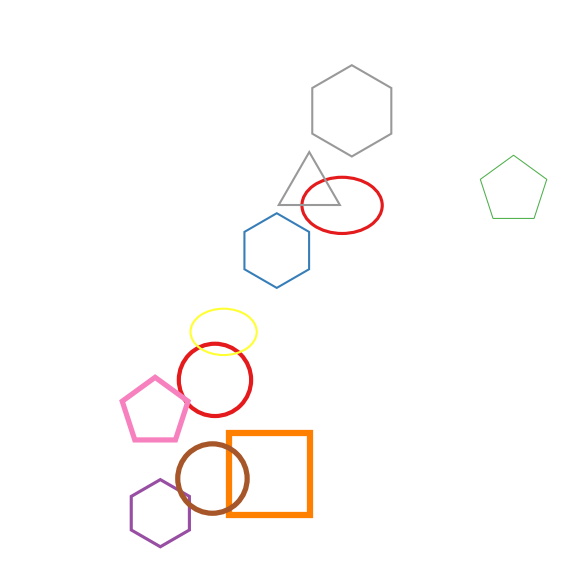[{"shape": "oval", "thickness": 1.5, "radius": 0.35, "center": [0.592, 0.644]}, {"shape": "circle", "thickness": 2, "radius": 0.31, "center": [0.372, 0.341]}, {"shape": "hexagon", "thickness": 1, "radius": 0.32, "center": [0.479, 0.565]}, {"shape": "pentagon", "thickness": 0.5, "radius": 0.3, "center": [0.889, 0.67]}, {"shape": "hexagon", "thickness": 1.5, "radius": 0.29, "center": [0.278, 0.11]}, {"shape": "square", "thickness": 3, "radius": 0.35, "center": [0.466, 0.179]}, {"shape": "oval", "thickness": 1, "radius": 0.29, "center": [0.387, 0.424]}, {"shape": "circle", "thickness": 2.5, "radius": 0.3, "center": [0.368, 0.17]}, {"shape": "pentagon", "thickness": 2.5, "radius": 0.3, "center": [0.269, 0.286]}, {"shape": "triangle", "thickness": 1, "radius": 0.31, "center": [0.536, 0.675]}, {"shape": "hexagon", "thickness": 1, "radius": 0.4, "center": [0.609, 0.807]}]